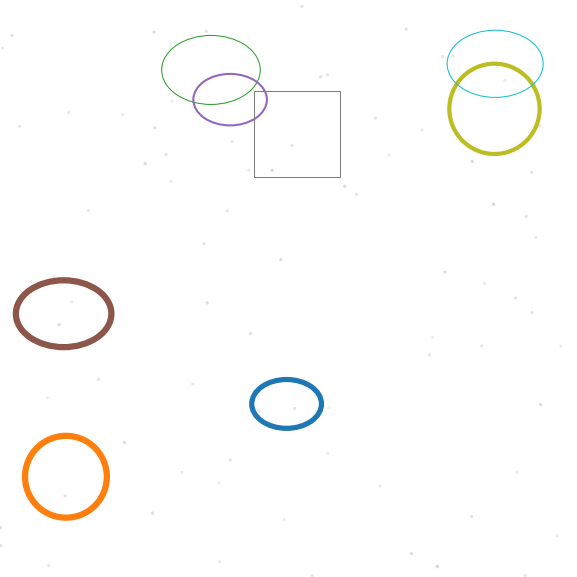[{"shape": "oval", "thickness": 2.5, "radius": 0.3, "center": [0.496, 0.3]}, {"shape": "circle", "thickness": 3, "radius": 0.35, "center": [0.114, 0.174]}, {"shape": "oval", "thickness": 0.5, "radius": 0.43, "center": [0.365, 0.878]}, {"shape": "oval", "thickness": 1, "radius": 0.32, "center": [0.398, 0.827]}, {"shape": "oval", "thickness": 3, "radius": 0.41, "center": [0.11, 0.456]}, {"shape": "square", "thickness": 0.5, "radius": 0.37, "center": [0.514, 0.767]}, {"shape": "circle", "thickness": 2, "radius": 0.39, "center": [0.856, 0.811]}, {"shape": "oval", "thickness": 0.5, "radius": 0.42, "center": [0.857, 0.889]}]